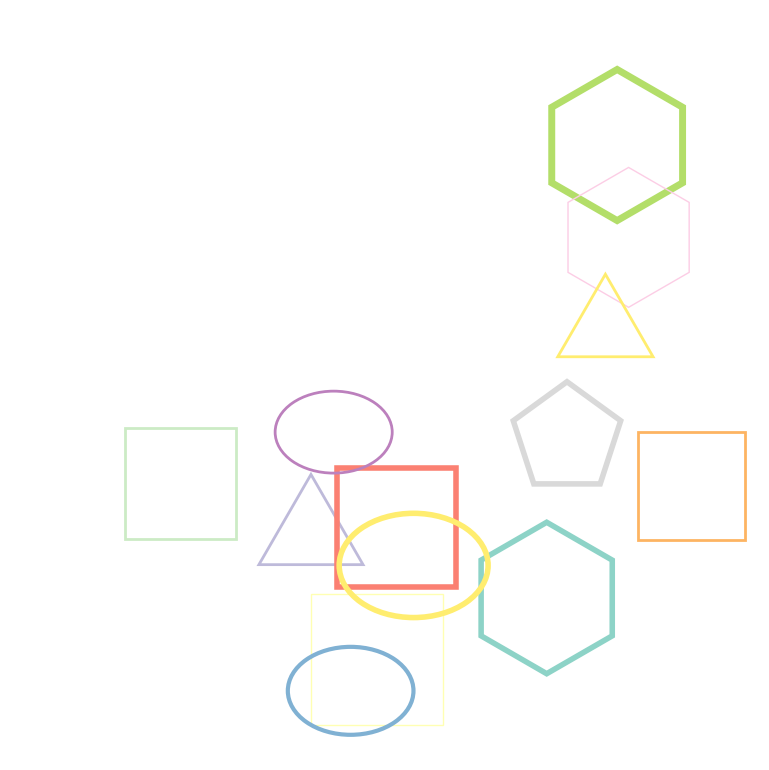[{"shape": "hexagon", "thickness": 2, "radius": 0.49, "center": [0.71, 0.223]}, {"shape": "square", "thickness": 0.5, "radius": 0.43, "center": [0.489, 0.144]}, {"shape": "triangle", "thickness": 1, "radius": 0.39, "center": [0.404, 0.306]}, {"shape": "square", "thickness": 2, "radius": 0.39, "center": [0.515, 0.315]}, {"shape": "oval", "thickness": 1.5, "radius": 0.41, "center": [0.455, 0.103]}, {"shape": "square", "thickness": 1, "radius": 0.35, "center": [0.898, 0.369]}, {"shape": "hexagon", "thickness": 2.5, "radius": 0.49, "center": [0.802, 0.812]}, {"shape": "hexagon", "thickness": 0.5, "radius": 0.45, "center": [0.816, 0.692]}, {"shape": "pentagon", "thickness": 2, "radius": 0.37, "center": [0.736, 0.431]}, {"shape": "oval", "thickness": 1, "radius": 0.38, "center": [0.433, 0.439]}, {"shape": "square", "thickness": 1, "radius": 0.36, "center": [0.234, 0.372]}, {"shape": "triangle", "thickness": 1, "radius": 0.36, "center": [0.786, 0.572]}, {"shape": "oval", "thickness": 2, "radius": 0.48, "center": [0.537, 0.266]}]